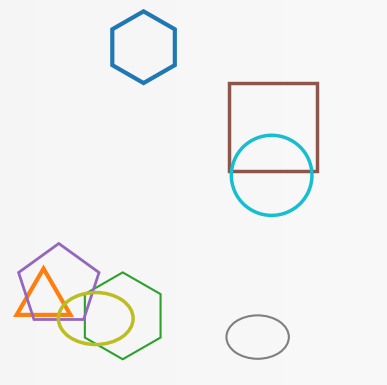[{"shape": "hexagon", "thickness": 3, "radius": 0.47, "center": [0.37, 0.877]}, {"shape": "triangle", "thickness": 3, "radius": 0.4, "center": [0.112, 0.222]}, {"shape": "hexagon", "thickness": 1.5, "radius": 0.56, "center": [0.317, 0.18]}, {"shape": "pentagon", "thickness": 2, "radius": 0.55, "center": [0.152, 0.258]}, {"shape": "square", "thickness": 2.5, "radius": 0.57, "center": [0.704, 0.67]}, {"shape": "oval", "thickness": 1.5, "radius": 0.4, "center": [0.665, 0.124]}, {"shape": "oval", "thickness": 2.5, "radius": 0.48, "center": [0.247, 0.173]}, {"shape": "circle", "thickness": 2.5, "radius": 0.52, "center": [0.701, 0.545]}]